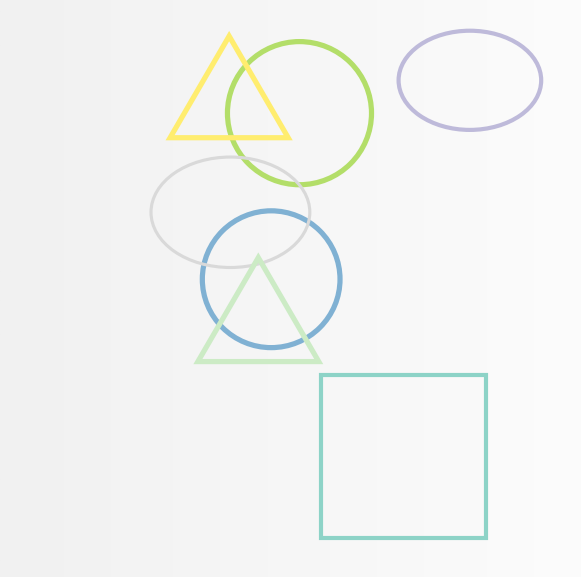[{"shape": "square", "thickness": 2, "radius": 0.71, "center": [0.694, 0.209]}, {"shape": "oval", "thickness": 2, "radius": 0.61, "center": [0.808, 0.86]}, {"shape": "circle", "thickness": 2.5, "radius": 0.59, "center": [0.467, 0.516]}, {"shape": "circle", "thickness": 2.5, "radius": 0.62, "center": [0.515, 0.803]}, {"shape": "oval", "thickness": 1.5, "radius": 0.68, "center": [0.396, 0.632]}, {"shape": "triangle", "thickness": 2.5, "radius": 0.6, "center": [0.444, 0.433]}, {"shape": "triangle", "thickness": 2.5, "radius": 0.59, "center": [0.394, 0.819]}]